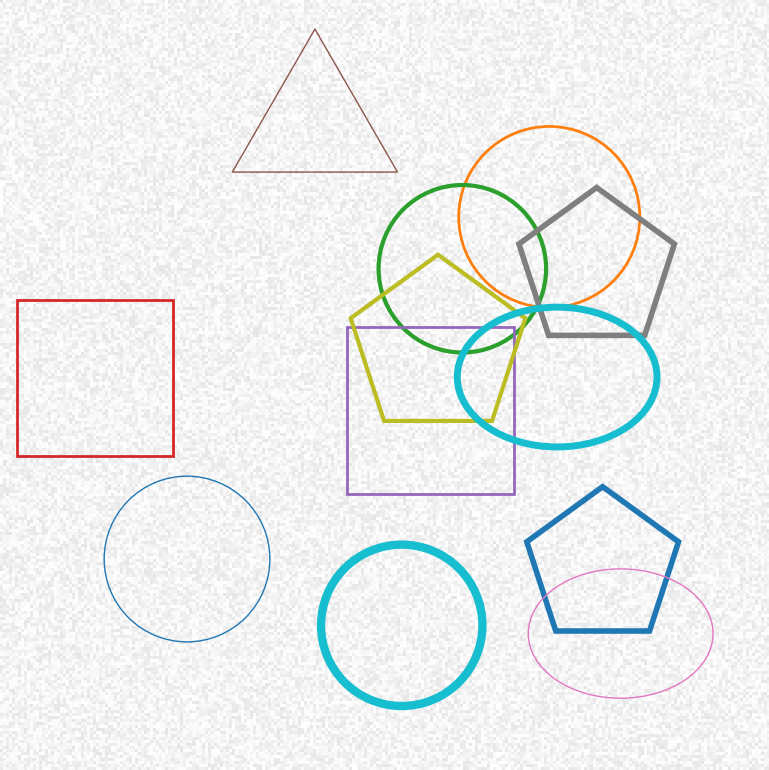[{"shape": "circle", "thickness": 0.5, "radius": 0.54, "center": [0.243, 0.274]}, {"shape": "pentagon", "thickness": 2, "radius": 0.52, "center": [0.783, 0.264]}, {"shape": "circle", "thickness": 1, "radius": 0.59, "center": [0.713, 0.718]}, {"shape": "circle", "thickness": 1.5, "radius": 0.54, "center": [0.6, 0.651]}, {"shape": "square", "thickness": 1, "radius": 0.51, "center": [0.123, 0.509]}, {"shape": "square", "thickness": 1, "radius": 0.54, "center": [0.559, 0.467]}, {"shape": "triangle", "thickness": 0.5, "radius": 0.62, "center": [0.409, 0.838]}, {"shape": "oval", "thickness": 0.5, "radius": 0.6, "center": [0.806, 0.177]}, {"shape": "pentagon", "thickness": 2, "radius": 0.53, "center": [0.775, 0.65]}, {"shape": "pentagon", "thickness": 1.5, "radius": 0.6, "center": [0.569, 0.55]}, {"shape": "circle", "thickness": 3, "radius": 0.52, "center": [0.522, 0.188]}, {"shape": "oval", "thickness": 2.5, "radius": 0.65, "center": [0.724, 0.51]}]